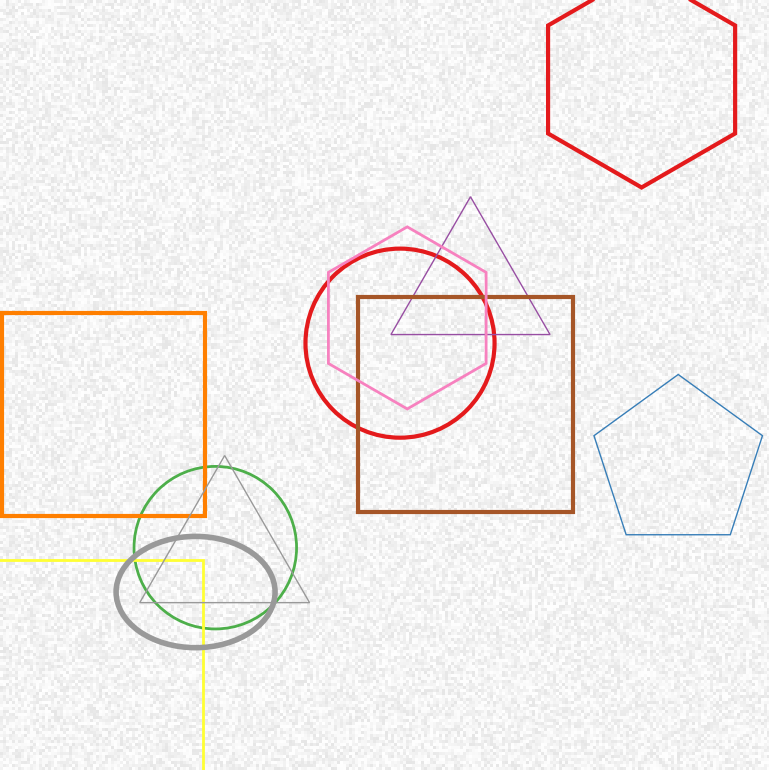[{"shape": "hexagon", "thickness": 1.5, "radius": 0.7, "center": [0.833, 0.897]}, {"shape": "circle", "thickness": 1.5, "radius": 0.61, "center": [0.52, 0.554]}, {"shape": "pentagon", "thickness": 0.5, "radius": 0.58, "center": [0.881, 0.399]}, {"shape": "circle", "thickness": 1, "radius": 0.53, "center": [0.28, 0.289]}, {"shape": "triangle", "thickness": 0.5, "radius": 0.6, "center": [0.611, 0.625]}, {"shape": "square", "thickness": 1.5, "radius": 0.66, "center": [0.134, 0.462]}, {"shape": "square", "thickness": 1, "radius": 0.71, "center": [0.121, 0.13]}, {"shape": "square", "thickness": 1.5, "radius": 0.7, "center": [0.604, 0.475]}, {"shape": "hexagon", "thickness": 1, "radius": 0.59, "center": [0.529, 0.587]}, {"shape": "triangle", "thickness": 0.5, "radius": 0.64, "center": [0.292, 0.281]}, {"shape": "oval", "thickness": 2, "radius": 0.52, "center": [0.254, 0.231]}]